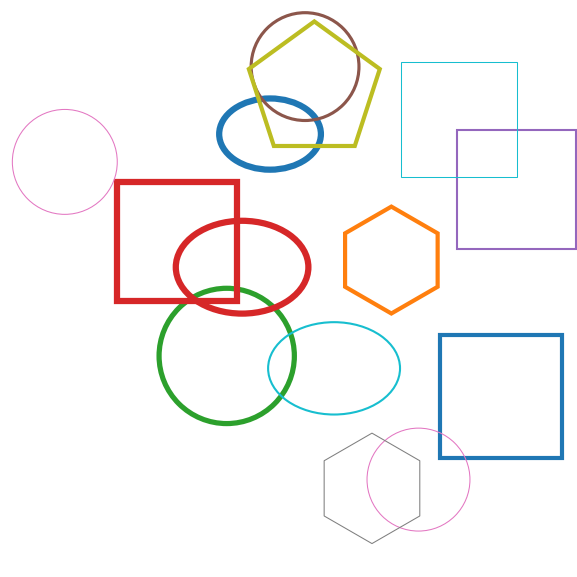[{"shape": "oval", "thickness": 3, "radius": 0.44, "center": [0.468, 0.767]}, {"shape": "square", "thickness": 2, "radius": 0.53, "center": [0.868, 0.313]}, {"shape": "hexagon", "thickness": 2, "radius": 0.46, "center": [0.678, 0.549]}, {"shape": "circle", "thickness": 2.5, "radius": 0.59, "center": [0.393, 0.383]}, {"shape": "oval", "thickness": 3, "radius": 0.57, "center": [0.419, 0.536]}, {"shape": "square", "thickness": 3, "radius": 0.52, "center": [0.307, 0.581]}, {"shape": "square", "thickness": 1, "radius": 0.51, "center": [0.895, 0.671]}, {"shape": "circle", "thickness": 1.5, "radius": 0.47, "center": [0.528, 0.884]}, {"shape": "circle", "thickness": 0.5, "radius": 0.45, "center": [0.112, 0.719]}, {"shape": "circle", "thickness": 0.5, "radius": 0.45, "center": [0.725, 0.169]}, {"shape": "hexagon", "thickness": 0.5, "radius": 0.48, "center": [0.644, 0.153]}, {"shape": "pentagon", "thickness": 2, "radius": 0.6, "center": [0.544, 0.843]}, {"shape": "square", "thickness": 0.5, "radius": 0.5, "center": [0.795, 0.792]}, {"shape": "oval", "thickness": 1, "radius": 0.57, "center": [0.578, 0.361]}]